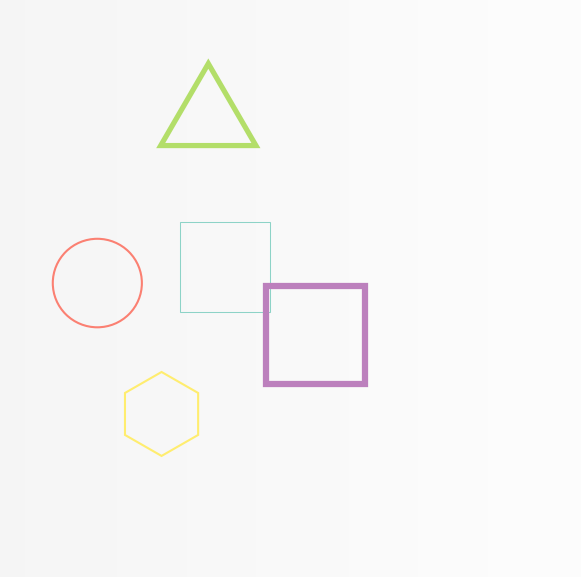[{"shape": "square", "thickness": 0.5, "radius": 0.39, "center": [0.387, 0.537]}, {"shape": "circle", "thickness": 1, "radius": 0.38, "center": [0.167, 0.509]}, {"shape": "triangle", "thickness": 2.5, "radius": 0.47, "center": [0.358, 0.794]}, {"shape": "square", "thickness": 3, "radius": 0.42, "center": [0.543, 0.419]}, {"shape": "hexagon", "thickness": 1, "radius": 0.36, "center": [0.278, 0.282]}]